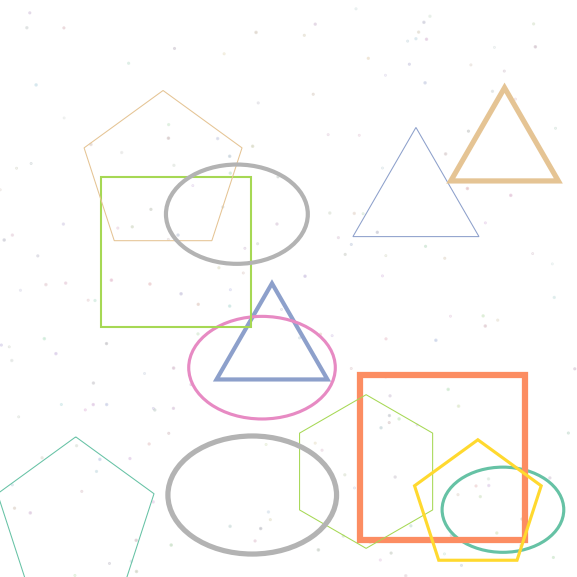[{"shape": "pentagon", "thickness": 0.5, "radius": 0.71, "center": [0.131, 0.1]}, {"shape": "oval", "thickness": 1.5, "radius": 0.53, "center": [0.871, 0.116]}, {"shape": "square", "thickness": 3, "radius": 0.71, "center": [0.766, 0.208]}, {"shape": "triangle", "thickness": 0.5, "radius": 0.63, "center": [0.72, 0.652]}, {"shape": "triangle", "thickness": 2, "radius": 0.55, "center": [0.471, 0.398]}, {"shape": "oval", "thickness": 1.5, "radius": 0.63, "center": [0.454, 0.362]}, {"shape": "square", "thickness": 1, "radius": 0.65, "center": [0.304, 0.563]}, {"shape": "hexagon", "thickness": 0.5, "radius": 0.67, "center": [0.634, 0.183]}, {"shape": "pentagon", "thickness": 1.5, "radius": 0.58, "center": [0.827, 0.122]}, {"shape": "pentagon", "thickness": 0.5, "radius": 0.72, "center": [0.282, 0.699]}, {"shape": "triangle", "thickness": 2.5, "radius": 0.54, "center": [0.874, 0.74]}, {"shape": "oval", "thickness": 2, "radius": 0.61, "center": [0.41, 0.628]}, {"shape": "oval", "thickness": 2.5, "radius": 0.73, "center": [0.437, 0.142]}]